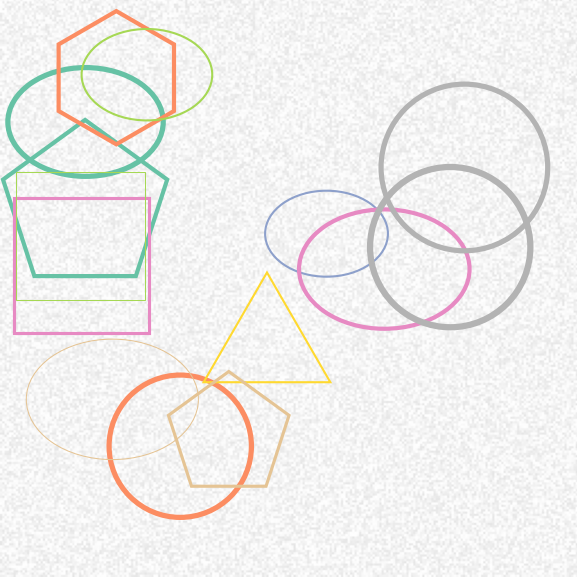[{"shape": "oval", "thickness": 2.5, "radius": 0.67, "center": [0.148, 0.788]}, {"shape": "pentagon", "thickness": 2, "radius": 0.75, "center": [0.147, 0.642]}, {"shape": "hexagon", "thickness": 2, "radius": 0.58, "center": [0.201, 0.865]}, {"shape": "circle", "thickness": 2.5, "radius": 0.62, "center": [0.312, 0.226]}, {"shape": "oval", "thickness": 1, "radius": 0.53, "center": [0.565, 0.594]}, {"shape": "square", "thickness": 1.5, "radius": 0.58, "center": [0.142, 0.539]}, {"shape": "oval", "thickness": 2, "radius": 0.74, "center": [0.665, 0.533]}, {"shape": "oval", "thickness": 1, "radius": 0.57, "center": [0.254, 0.87]}, {"shape": "square", "thickness": 0.5, "radius": 0.56, "center": [0.14, 0.59]}, {"shape": "triangle", "thickness": 1, "radius": 0.63, "center": [0.462, 0.401]}, {"shape": "pentagon", "thickness": 1.5, "radius": 0.55, "center": [0.396, 0.246]}, {"shape": "oval", "thickness": 0.5, "radius": 0.74, "center": [0.195, 0.308]}, {"shape": "circle", "thickness": 2.5, "radius": 0.72, "center": [0.804, 0.709]}, {"shape": "circle", "thickness": 3, "radius": 0.69, "center": [0.78, 0.571]}]